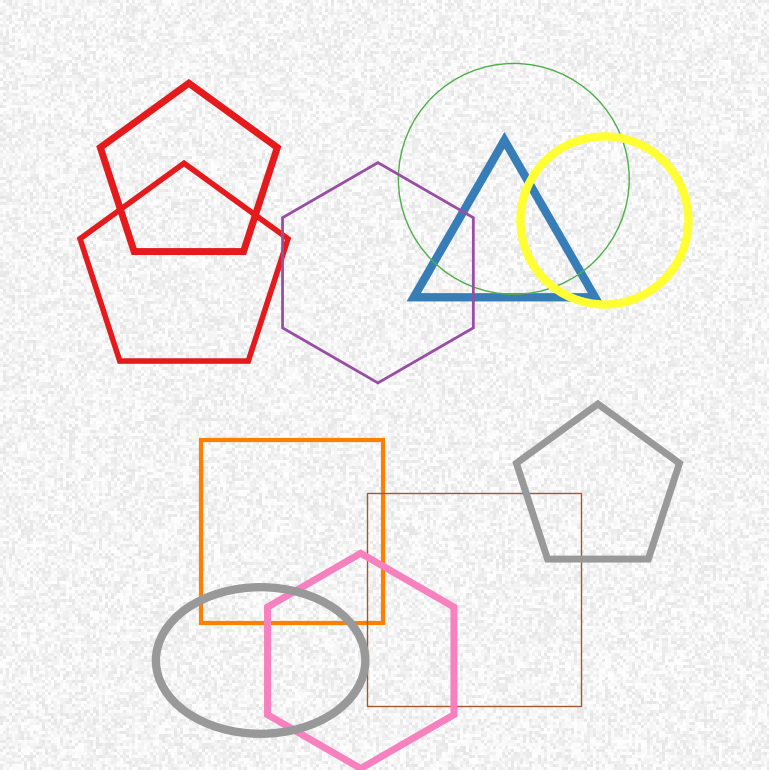[{"shape": "pentagon", "thickness": 2, "radius": 0.71, "center": [0.239, 0.646]}, {"shape": "pentagon", "thickness": 2.5, "radius": 0.6, "center": [0.245, 0.771]}, {"shape": "triangle", "thickness": 3, "radius": 0.68, "center": [0.655, 0.682]}, {"shape": "circle", "thickness": 0.5, "radius": 0.75, "center": [0.667, 0.768]}, {"shape": "hexagon", "thickness": 1, "radius": 0.72, "center": [0.491, 0.646]}, {"shape": "square", "thickness": 1.5, "radius": 0.59, "center": [0.379, 0.31]}, {"shape": "circle", "thickness": 3, "radius": 0.55, "center": [0.785, 0.714]}, {"shape": "square", "thickness": 0.5, "radius": 0.69, "center": [0.615, 0.222]}, {"shape": "hexagon", "thickness": 2.5, "radius": 0.7, "center": [0.468, 0.142]}, {"shape": "pentagon", "thickness": 2.5, "radius": 0.56, "center": [0.777, 0.364]}, {"shape": "oval", "thickness": 3, "radius": 0.68, "center": [0.338, 0.142]}]